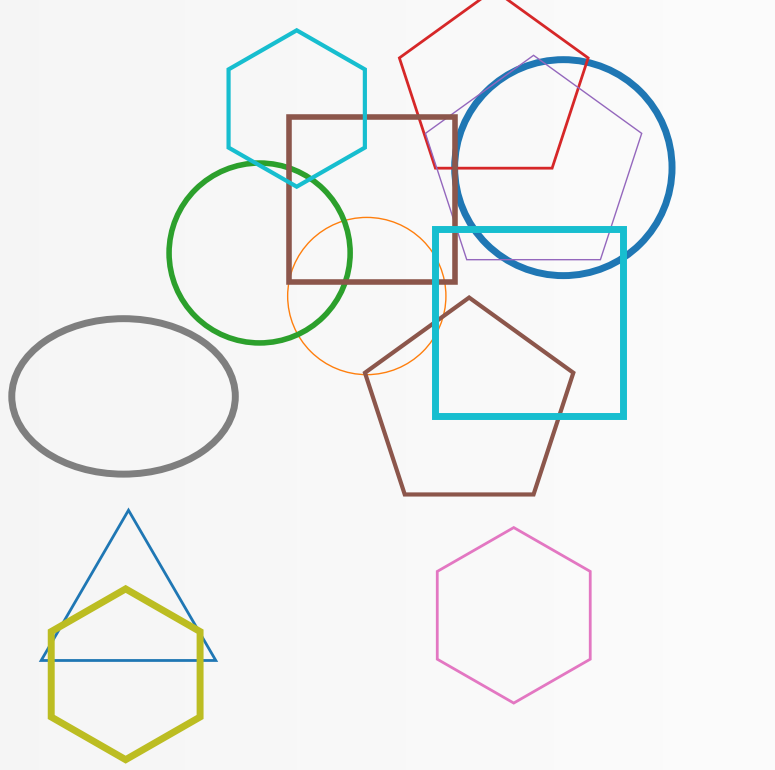[{"shape": "circle", "thickness": 2.5, "radius": 0.7, "center": [0.727, 0.782]}, {"shape": "triangle", "thickness": 1, "radius": 0.65, "center": [0.166, 0.207]}, {"shape": "circle", "thickness": 0.5, "radius": 0.51, "center": [0.473, 0.616]}, {"shape": "circle", "thickness": 2, "radius": 0.58, "center": [0.335, 0.671]}, {"shape": "pentagon", "thickness": 1, "radius": 0.64, "center": [0.637, 0.885]}, {"shape": "pentagon", "thickness": 0.5, "radius": 0.73, "center": [0.688, 0.781]}, {"shape": "square", "thickness": 2, "radius": 0.53, "center": [0.48, 0.741]}, {"shape": "pentagon", "thickness": 1.5, "radius": 0.71, "center": [0.605, 0.472]}, {"shape": "hexagon", "thickness": 1, "radius": 0.57, "center": [0.663, 0.201]}, {"shape": "oval", "thickness": 2.5, "radius": 0.72, "center": [0.159, 0.485]}, {"shape": "hexagon", "thickness": 2.5, "radius": 0.55, "center": [0.162, 0.124]}, {"shape": "hexagon", "thickness": 1.5, "radius": 0.51, "center": [0.383, 0.859]}, {"shape": "square", "thickness": 2.5, "radius": 0.61, "center": [0.682, 0.581]}]